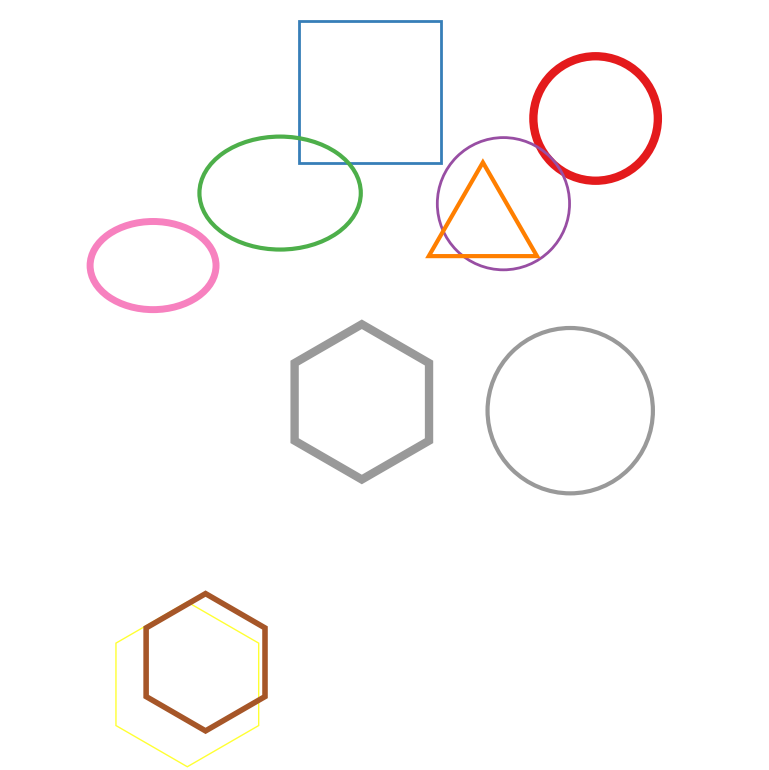[{"shape": "circle", "thickness": 3, "radius": 0.4, "center": [0.774, 0.846]}, {"shape": "square", "thickness": 1, "radius": 0.46, "center": [0.48, 0.881]}, {"shape": "oval", "thickness": 1.5, "radius": 0.52, "center": [0.364, 0.749]}, {"shape": "circle", "thickness": 1, "radius": 0.43, "center": [0.654, 0.735]}, {"shape": "triangle", "thickness": 1.5, "radius": 0.41, "center": [0.627, 0.708]}, {"shape": "hexagon", "thickness": 0.5, "radius": 0.54, "center": [0.243, 0.111]}, {"shape": "hexagon", "thickness": 2, "radius": 0.45, "center": [0.267, 0.14]}, {"shape": "oval", "thickness": 2.5, "radius": 0.41, "center": [0.199, 0.655]}, {"shape": "circle", "thickness": 1.5, "radius": 0.54, "center": [0.741, 0.467]}, {"shape": "hexagon", "thickness": 3, "radius": 0.5, "center": [0.47, 0.478]}]